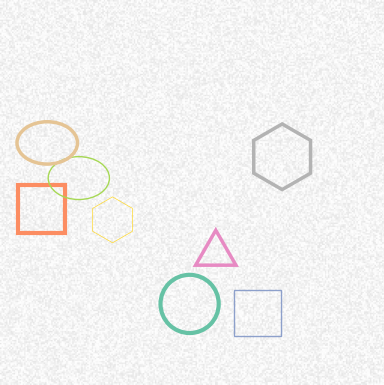[{"shape": "circle", "thickness": 3, "radius": 0.38, "center": [0.492, 0.211]}, {"shape": "square", "thickness": 3, "radius": 0.31, "center": [0.108, 0.457]}, {"shape": "square", "thickness": 1, "radius": 0.3, "center": [0.668, 0.187]}, {"shape": "triangle", "thickness": 2.5, "radius": 0.3, "center": [0.56, 0.341]}, {"shape": "oval", "thickness": 1, "radius": 0.4, "center": [0.205, 0.537]}, {"shape": "hexagon", "thickness": 0.5, "radius": 0.3, "center": [0.292, 0.429]}, {"shape": "oval", "thickness": 2.5, "radius": 0.39, "center": [0.123, 0.629]}, {"shape": "hexagon", "thickness": 2.5, "radius": 0.43, "center": [0.733, 0.593]}]